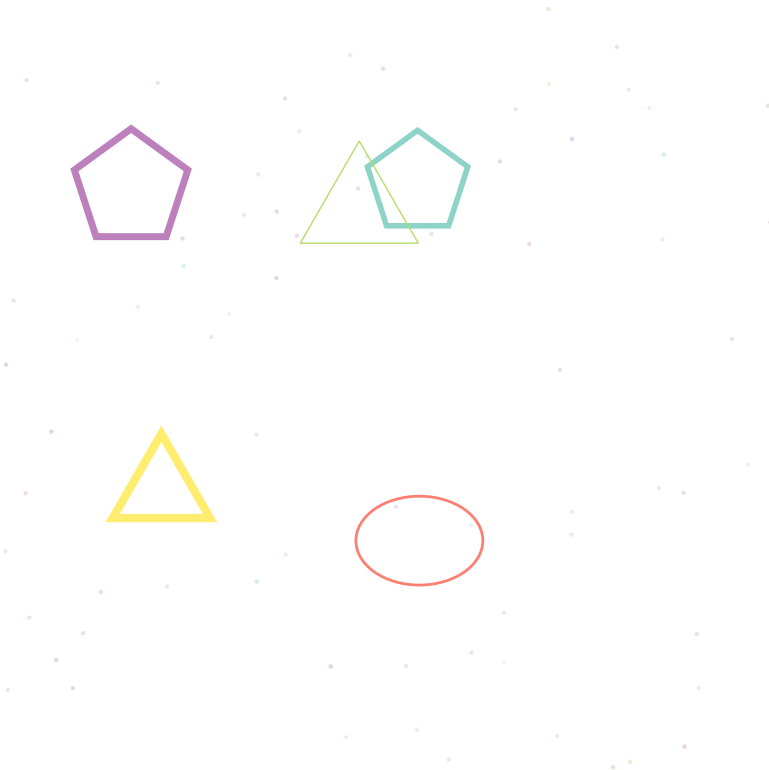[{"shape": "pentagon", "thickness": 2, "radius": 0.34, "center": [0.542, 0.762]}, {"shape": "oval", "thickness": 1, "radius": 0.41, "center": [0.545, 0.298]}, {"shape": "triangle", "thickness": 0.5, "radius": 0.44, "center": [0.467, 0.728]}, {"shape": "pentagon", "thickness": 2.5, "radius": 0.39, "center": [0.17, 0.755]}, {"shape": "triangle", "thickness": 3, "radius": 0.36, "center": [0.21, 0.364]}]